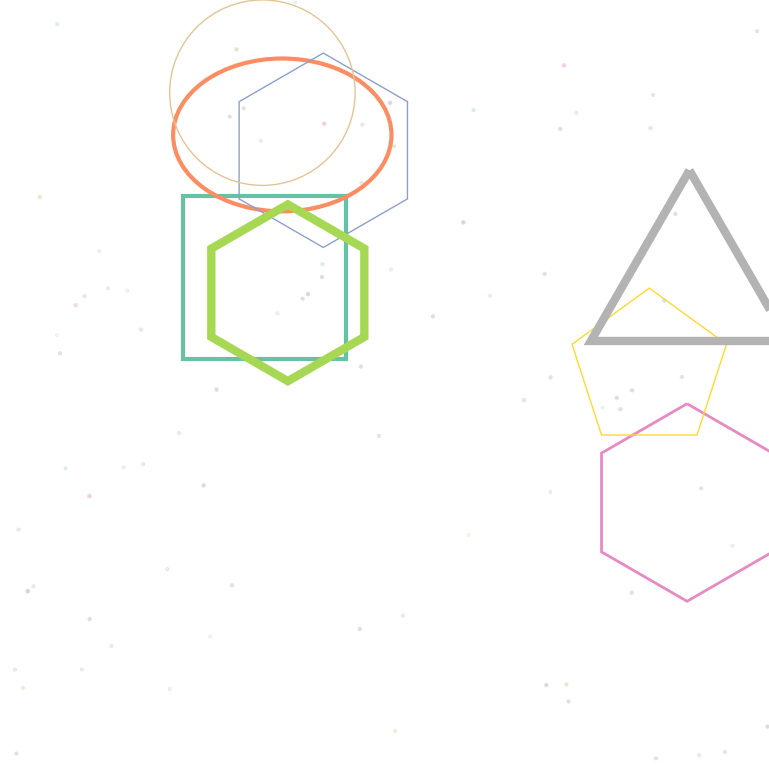[{"shape": "square", "thickness": 1.5, "radius": 0.53, "center": [0.343, 0.64]}, {"shape": "oval", "thickness": 1.5, "radius": 0.71, "center": [0.367, 0.825]}, {"shape": "hexagon", "thickness": 0.5, "radius": 0.63, "center": [0.42, 0.805]}, {"shape": "hexagon", "thickness": 1, "radius": 0.64, "center": [0.892, 0.347]}, {"shape": "hexagon", "thickness": 3, "radius": 0.57, "center": [0.374, 0.62]}, {"shape": "pentagon", "thickness": 0.5, "radius": 0.53, "center": [0.843, 0.52]}, {"shape": "circle", "thickness": 0.5, "radius": 0.6, "center": [0.341, 0.88]}, {"shape": "triangle", "thickness": 3, "radius": 0.74, "center": [0.895, 0.631]}]